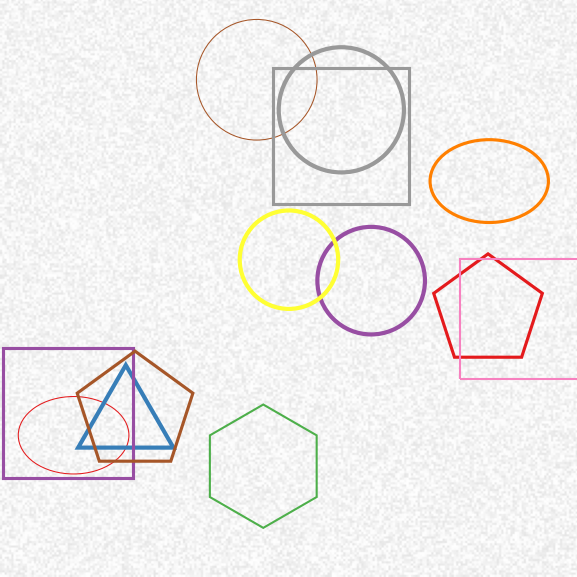[{"shape": "pentagon", "thickness": 1.5, "radius": 0.49, "center": [0.845, 0.461]}, {"shape": "oval", "thickness": 0.5, "radius": 0.48, "center": [0.127, 0.245]}, {"shape": "triangle", "thickness": 2, "radius": 0.48, "center": [0.218, 0.272]}, {"shape": "hexagon", "thickness": 1, "radius": 0.53, "center": [0.456, 0.192]}, {"shape": "square", "thickness": 1.5, "radius": 0.56, "center": [0.118, 0.284]}, {"shape": "circle", "thickness": 2, "radius": 0.47, "center": [0.643, 0.513]}, {"shape": "oval", "thickness": 1.5, "radius": 0.51, "center": [0.847, 0.686]}, {"shape": "circle", "thickness": 2, "radius": 0.43, "center": [0.5, 0.549]}, {"shape": "pentagon", "thickness": 1.5, "radius": 0.53, "center": [0.234, 0.286]}, {"shape": "circle", "thickness": 0.5, "radius": 0.52, "center": [0.445, 0.861]}, {"shape": "square", "thickness": 1, "radius": 0.52, "center": [0.9, 0.447]}, {"shape": "circle", "thickness": 2, "radius": 0.54, "center": [0.591, 0.809]}, {"shape": "square", "thickness": 1.5, "radius": 0.59, "center": [0.59, 0.764]}]